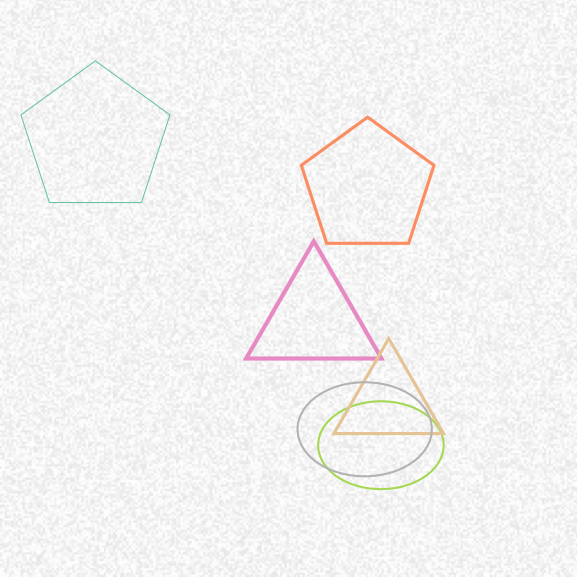[{"shape": "pentagon", "thickness": 0.5, "radius": 0.68, "center": [0.165, 0.758]}, {"shape": "pentagon", "thickness": 1.5, "radius": 0.6, "center": [0.637, 0.676]}, {"shape": "triangle", "thickness": 2, "radius": 0.68, "center": [0.543, 0.446]}, {"shape": "oval", "thickness": 1, "radius": 0.54, "center": [0.66, 0.228]}, {"shape": "triangle", "thickness": 1.5, "radius": 0.55, "center": [0.673, 0.303]}, {"shape": "oval", "thickness": 1, "radius": 0.58, "center": [0.631, 0.256]}]